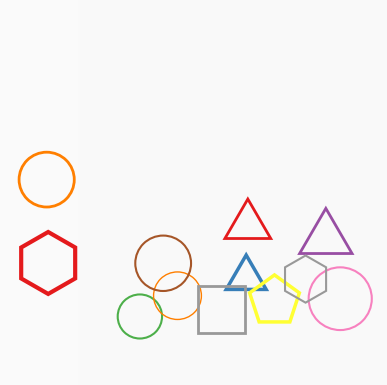[{"shape": "triangle", "thickness": 2, "radius": 0.34, "center": [0.64, 0.415]}, {"shape": "hexagon", "thickness": 3, "radius": 0.4, "center": [0.124, 0.317]}, {"shape": "triangle", "thickness": 2.5, "radius": 0.3, "center": [0.635, 0.278]}, {"shape": "circle", "thickness": 1.5, "radius": 0.29, "center": [0.361, 0.178]}, {"shape": "triangle", "thickness": 2, "radius": 0.39, "center": [0.841, 0.381]}, {"shape": "circle", "thickness": 1, "radius": 0.31, "center": [0.458, 0.232]}, {"shape": "circle", "thickness": 2, "radius": 0.36, "center": [0.12, 0.533]}, {"shape": "pentagon", "thickness": 2.5, "radius": 0.34, "center": [0.708, 0.218]}, {"shape": "circle", "thickness": 1.5, "radius": 0.36, "center": [0.421, 0.316]}, {"shape": "circle", "thickness": 1.5, "radius": 0.41, "center": [0.878, 0.224]}, {"shape": "hexagon", "thickness": 1.5, "radius": 0.31, "center": [0.789, 0.275]}, {"shape": "square", "thickness": 2, "radius": 0.31, "center": [0.571, 0.196]}]